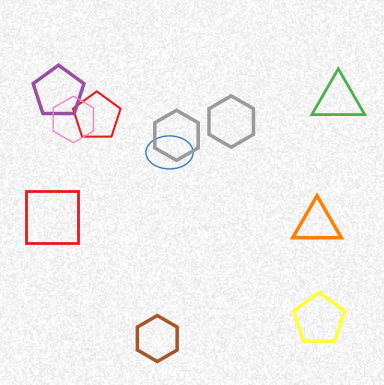[{"shape": "pentagon", "thickness": 1.5, "radius": 0.32, "center": [0.251, 0.698]}, {"shape": "square", "thickness": 2, "radius": 0.34, "center": [0.134, 0.436]}, {"shape": "oval", "thickness": 1, "radius": 0.31, "center": [0.44, 0.604]}, {"shape": "triangle", "thickness": 2, "radius": 0.4, "center": [0.879, 0.742]}, {"shape": "pentagon", "thickness": 2.5, "radius": 0.35, "center": [0.152, 0.761]}, {"shape": "triangle", "thickness": 2.5, "radius": 0.36, "center": [0.823, 0.419]}, {"shape": "pentagon", "thickness": 2.5, "radius": 0.35, "center": [0.829, 0.17]}, {"shape": "hexagon", "thickness": 2.5, "radius": 0.3, "center": [0.408, 0.121]}, {"shape": "hexagon", "thickness": 1, "radius": 0.3, "center": [0.19, 0.69]}, {"shape": "hexagon", "thickness": 2.5, "radius": 0.33, "center": [0.601, 0.684]}, {"shape": "hexagon", "thickness": 2.5, "radius": 0.33, "center": [0.458, 0.648]}]